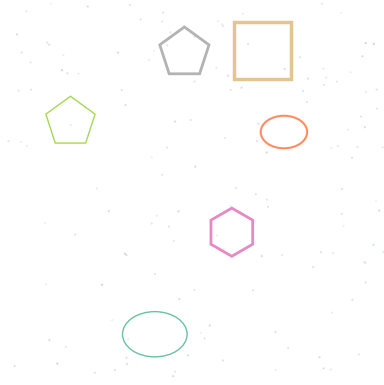[{"shape": "oval", "thickness": 1, "radius": 0.42, "center": [0.402, 0.132]}, {"shape": "oval", "thickness": 1.5, "radius": 0.3, "center": [0.737, 0.657]}, {"shape": "hexagon", "thickness": 2, "radius": 0.31, "center": [0.602, 0.397]}, {"shape": "pentagon", "thickness": 1, "radius": 0.34, "center": [0.183, 0.683]}, {"shape": "square", "thickness": 2.5, "radius": 0.37, "center": [0.682, 0.869]}, {"shape": "pentagon", "thickness": 2, "radius": 0.34, "center": [0.479, 0.863]}]